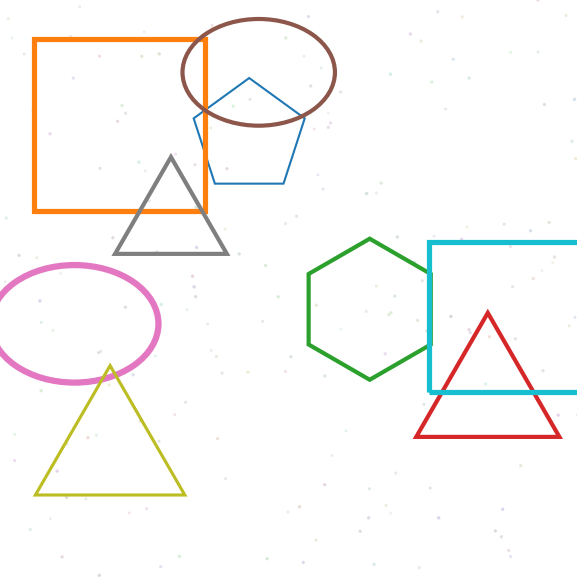[{"shape": "pentagon", "thickness": 1, "radius": 0.51, "center": [0.432, 0.763]}, {"shape": "square", "thickness": 2.5, "radius": 0.74, "center": [0.207, 0.783]}, {"shape": "hexagon", "thickness": 2, "radius": 0.61, "center": [0.64, 0.464]}, {"shape": "triangle", "thickness": 2, "radius": 0.72, "center": [0.845, 0.314]}, {"shape": "oval", "thickness": 2, "radius": 0.66, "center": [0.448, 0.874]}, {"shape": "oval", "thickness": 3, "radius": 0.73, "center": [0.129, 0.438]}, {"shape": "triangle", "thickness": 2, "radius": 0.56, "center": [0.296, 0.615]}, {"shape": "triangle", "thickness": 1.5, "radius": 0.75, "center": [0.191, 0.217]}, {"shape": "square", "thickness": 2.5, "radius": 0.65, "center": [0.873, 0.451]}]